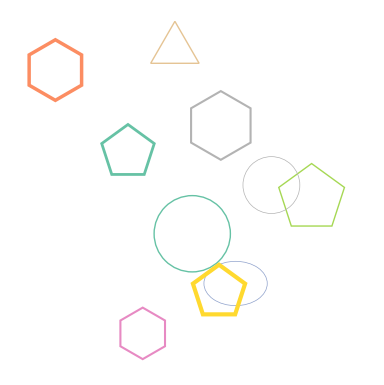[{"shape": "circle", "thickness": 1, "radius": 0.5, "center": [0.499, 0.393]}, {"shape": "pentagon", "thickness": 2, "radius": 0.36, "center": [0.332, 0.605]}, {"shape": "hexagon", "thickness": 2.5, "radius": 0.39, "center": [0.144, 0.818]}, {"shape": "oval", "thickness": 0.5, "radius": 0.41, "center": [0.612, 0.264]}, {"shape": "hexagon", "thickness": 1.5, "radius": 0.33, "center": [0.371, 0.134]}, {"shape": "pentagon", "thickness": 1, "radius": 0.45, "center": [0.809, 0.485]}, {"shape": "pentagon", "thickness": 3, "radius": 0.36, "center": [0.569, 0.241]}, {"shape": "triangle", "thickness": 1, "radius": 0.36, "center": [0.454, 0.872]}, {"shape": "hexagon", "thickness": 1.5, "radius": 0.45, "center": [0.574, 0.674]}, {"shape": "circle", "thickness": 0.5, "radius": 0.37, "center": [0.705, 0.519]}]